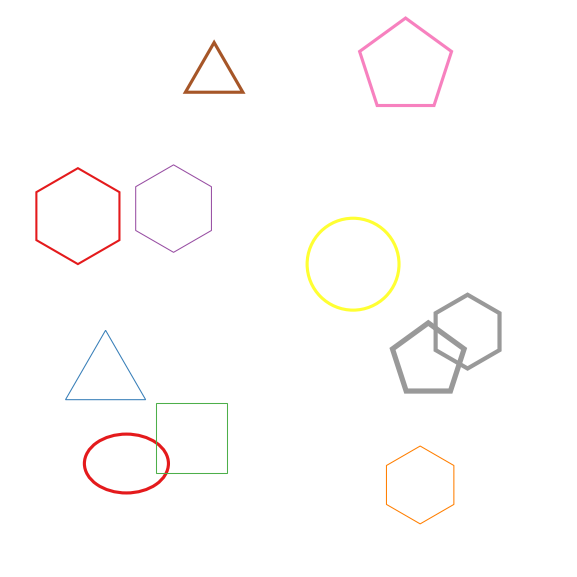[{"shape": "oval", "thickness": 1.5, "radius": 0.36, "center": [0.219, 0.196]}, {"shape": "hexagon", "thickness": 1, "radius": 0.42, "center": [0.135, 0.625]}, {"shape": "triangle", "thickness": 0.5, "radius": 0.4, "center": [0.183, 0.347]}, {"shape": "square", "thickness": 0.5, "radius": 0.31, "center": [0.332, 0.24]}, {"shape": "hexagon", "thickness": 0.5, "radius": 0.38, "center": [0.301, 0.638]}, {"shape": "hexagon", "thickness": 0.5, "radius": 0.34, "center": [0.728, 0.159]}, {"shape": "circle", "thickness": 1.5, "radius": 0.4, "center": [0.611, 0.542]}, {"shape": "triangle", "thickness": 1.5, "radius": 0.29, "center": [0.371, 0.868]}, {"shape": "pentagon", "thickness": 1.5, "radius": 0.42, "center": [0.702, 0.884]}, {"shape": "pentagon", "thickness": 2.5, "radius": 0.33, "center": [0.742, 0.375]}, {"shape": "hexagon", "thickness": 2, "radius": 0.32, "center": [0.81, 0.425]}]